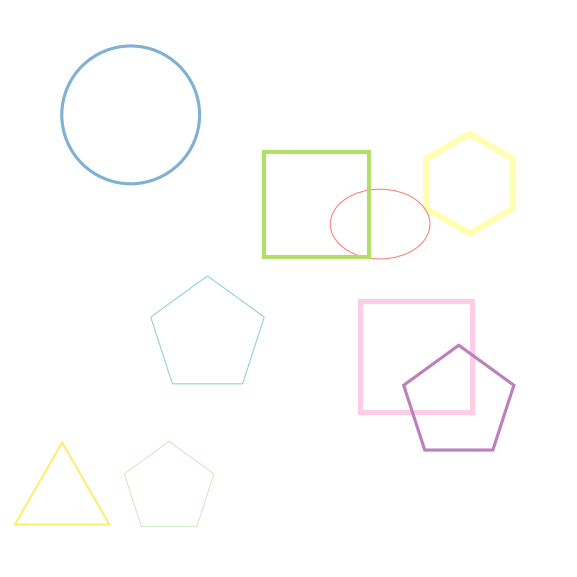[{"shape": "pentagon", "thickness": 0.5, "radius": 0.52, "center": [0.359, 0.418]}, {"shape": "hexagon", "thickness": 3, "radius": 0.43, "center": [0.813, 0.681]}, {"shape": "oval", "thickness": 0.5, "radius": 0.43, "center": [0.658, 0.611]}, {"shape": "circle", "thickness": 1.5, "radius": 0.6, "center": [0.226, 0.8]}, {"shape": "square", "thickness": 2, "radius": 0.45, "center": [0.548, 0.645]}, {"shape": "square", "thickness": 2.5, "radius": 0.48, "center": [0.72, 0.382]}, {"shape": "pentagon", "thickness": 1.5, "radius": 0.5, "center": [0.794, 0.301]}, {"shape": "pentagon", "thickness": 0.5, "radius": 0.41, "center": [0.293, 0.153]}, {"shape": "triangle", "thickness": 1, "radius": 0.47, "center": [0.108, 0.138]}]